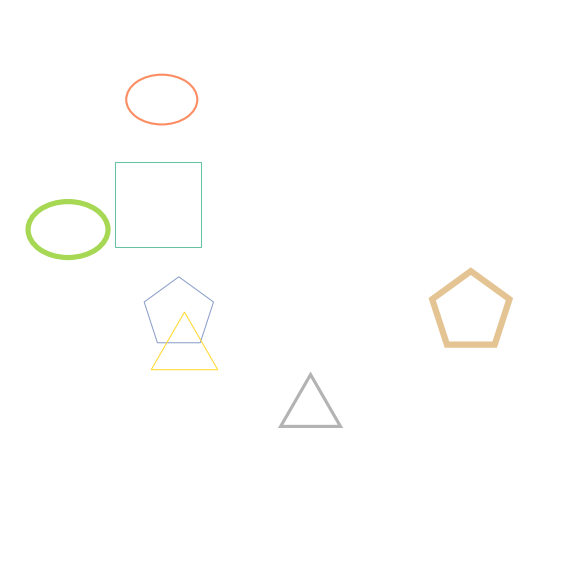[{"shape": "square", "thickness": 0.5, "radius": 0.37, "center": [0.274, 0.645]}, {"shape": "oval", "thickness": 1, "radius": 0.31, "center": [0.28, 0.827]}, {"shape": "pentagon", "thickness": 0.5, "radius": 0.32, "center": [0.31, 0.457]}, {"shape": "oval", "thickness": 2.5, "radius": 0.35, "center": [0.118, 0.602]}, {"shape": "triangle", "thickness": 0.5, "radius": 0.33, "center": [0.319, 0.392]}, {"shape": "pentagon", "thickness": 3, "radius": 0.35, "center": [0.815, 0.459]}, {"shape": "triangle", "thickness": 1.5, "radius": 0.3, "center": [0.538, 0.291]}]